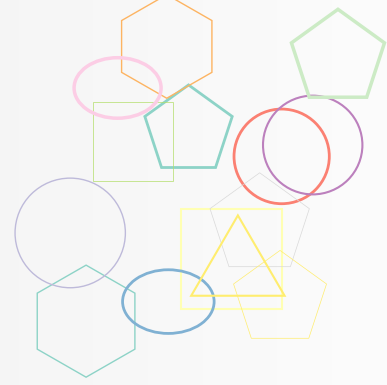[{"shape": "pentagon", "thickness": 2, "radius": 0.59, "center": [0.487, 0.661]}, {"shape": "hexagon", "thickness": 1, "radius": 0.73, "center": [0.222, 0.166]}, {"shape": "square", "thickness": 1.5, "radius": 0.65, "center": [0.597, 0.326]}, {"shape": "circle", "thickness": 1, "radius": 0.71, "center": [0.181, 0.395]}, {"shape": "circle", "thickness": 2, "radius": 0.61, "center": [0.727, 0.594]}, {"shape": "oval", "thickness": 2, "radius": 0.59, "center": [0.434, 0.217]}, {"shape": "hexagon", "thickness": 1, "radius": 0.67, "center": [0.43, 0.879]}, {"shape": "square", "thickness": 0.5, "radius": 0.51, "center": [0.343, 0.632]}, {"shape": "oval", "thickness": 2.5, "radius": 0.56, "center": [0.303, 0.772]}, {"shape": "pentagon", "thickness": 0.5, "radius": 0.67, "center": [0.67, 0.416]}, {"shape": "circle", "thickness": 1.5, "radius": 0.64, "center": [0.807, 0.623]}, {"shape": "pentagon", "thickness": 2.5, "radius": 0.63, "center": [0.872, 0.85]}, {"shape": "triangle", "thickness": 1.5, "radius": 0.7, "center": [0.614, 0.301]}, {"shape": "pentagon", "thickness": 0.5, "radius": 0.63, "center": [0.723, 0.223]}]